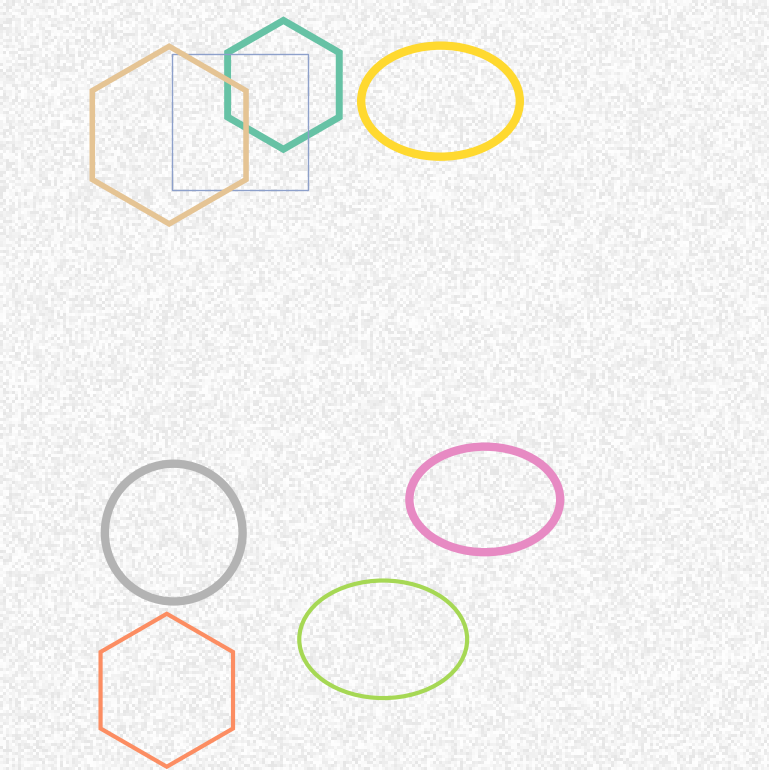[{"shape": "hexagon", "thickness": 2.5, "radius": 0.42, "center": [0.368, 0.89]}, {"shape": "hexagon", "thickness": 1.5, "radius": 0.5, "center": [0.217, 0.104]}, {"shape": "square", "thickness": 0.5, "radius": 0.44, "center": [0.311, 0.842]}, {"shape": "oval", "thickness": 3, "radius": 0.49, "center": [0.63, 0.351]}, {"shape": "oval", "thickness": 1.5, "radius": 0.55, "center": [0.498, 0.17]}, {"shape": "oval", "thickness": 3, "radius": 0.52, "center": [0.572, 0.869]}, {"shape": "hexagon", "thickness": 2, "radius": 0.58, "center": [0.22, 0.825]}, {"shape": "circle", "thickness": 3, "radius": 0.45, "center": [0.226, 0.308]}]